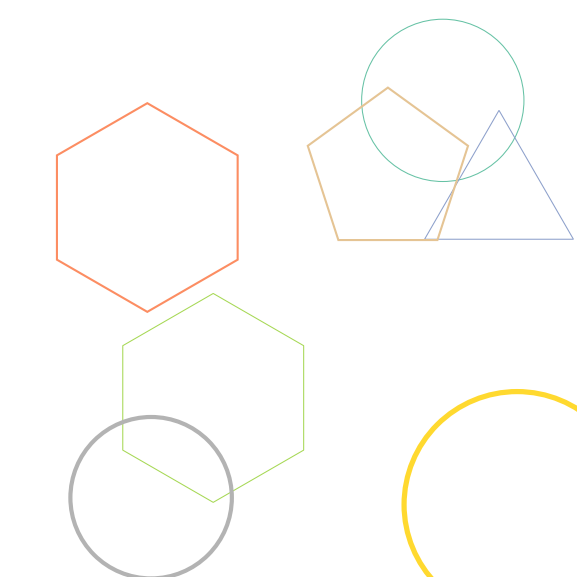[{"shape": "circle", "thickness": 0.5, "radius": 0.7, "center": [0.767, 0.825]}, {"shape": "hexagon", "thickness": 1, "radius": 0.9, "center": [0.255, 0.64]}, {"shape": "triangle", "thickness": 0.5, "radius": 0.74, "center": [0.864, 0.659]}, {"shape": "hexagon", "thickness": 0.5, "radius": 0.9, "center": [0.369, 0.31]}, {"shape": "circle", "thickness": 2.5, "radius": 0.98, "center": [0.896, 0.125]}, {"shape": "pentagon", "thickness": 1, "radius": 0.73, "center": [0.672, 0.702]}, {"shape": "circle", "thickness": 2, "radius": 0.7, "center": [0.262, 0.137]}]